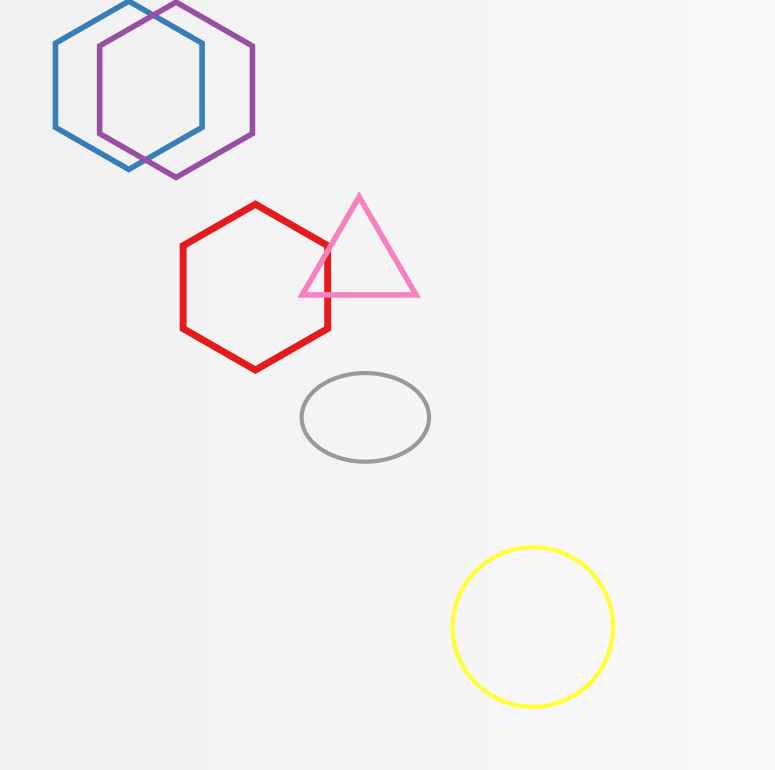[{"shape": "hexagon", "thickness": 2.5, "radius": 0.54, "center": [0.33, 0.627]}, {"shape": "hexagon", "thickness": 2, "radius": 0.55, "center": [0.166, 0.889]}, {"shape": "hexagon", "thickness": 2, "radius": 0.57, "center": [0.227, 0.883]}, {"shape": "circle", "thickness": 1.5, "radius": 0.52, "center": [0.688, 0.186]}, {"shape": "triangle", "thickness": 2, "radius": 0.42, "center": [0.463, 0.659]}, {"shape": "oval", "thickness": 1.5, "radius": 0.41, "center": [0.471, 0.458]}]